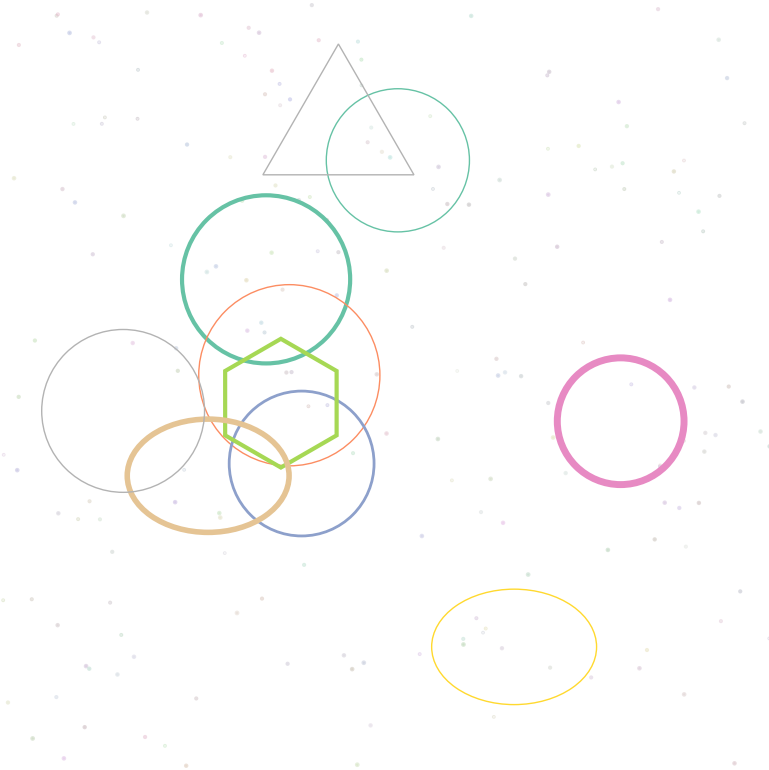[{"shape": "circle", "thickness": 1.5, "radius": 0.55, "center": [0.346, 0.637]}, {"shape": "circle", "thickness": 0.5, "radius": 0.46, "center": [0.517, 0.792]}, {"shape": "circle", "thickness": 0.5, "radius": 0.59, "center": [0.376, 0.513]}, {"shape": "circle", "thickness": 1, "radius": 0.47, "center": [0.392, 0.398]}, {"shape": "circle", "thickness": 2.5, "radius": 0.41, "center": [0.806, 0.453]}, {"shape": "hexagon", "thickness": 1.5, "radius": 0.42, "center": [0.365, 0.476]}, {"shape": "oval", "thickness": 0.5, "radius": 0.54, "center": [0.668, 0.16]}, {"shape": "oval", "thickness": 2, "radius": 0.53, "center": [0.27, 0.382]}, {"shape": "triangle", "thickness": 0.5, "radius": 0.57, "center": [0.439, 0.83]}, {"shape": "circle", "thickness": 0.5, "radius": 0.53, "center": [0.16, 0.466]}]